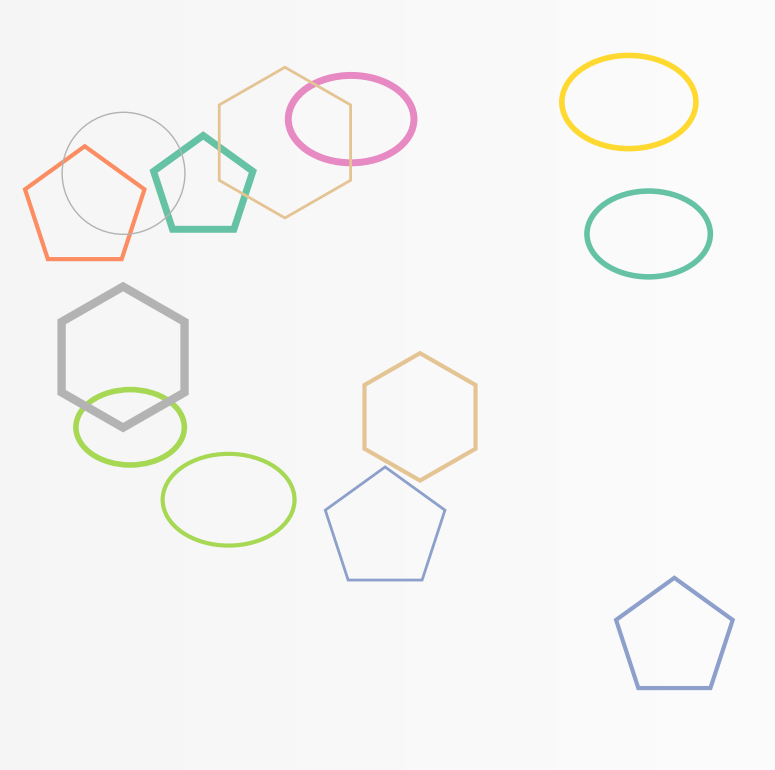[{"shape": "oval", "thickness": 2, "radius": 0.4, "center": [0.837, 0.696]}, {"shape": "pentagon", "thickness": 2.5, "radius": 0.34, "center": [0.262, 0.757]}, {"shape": "pentagon", "thickness": 1.5, "radius": 0.41, "center": [0.109, 0.729]}, {"shape": "pentagon", "thickness": 1.5, "radius": 0.4, "center": [0.87, 0.17]}, {"shape": "pentagon", "thickness": 1, "radius": 0.41, "center": [0.497, 0.312]}, {"shape": "oval", "thickness": 2.5, "radius": 0.41, "center": [0.453, 0.845]}, {"shape": "oval", "thickness": 1.5, "radius": 0.43, "center": [0.295, 0.351]}, {"shape": "oval", "thickness": 2, "radius": 0.35, "center": [0.168, 0.445]}, {"shape": "oval", "thickness": 2, "radius": 0.43, "center": [0.811, 0.868]}, {"shape": "hexagon", "thickness": 1, "radius": 0.49, "center": [0.368, 0.815]}, {"shape": "hexagon", "thickness": 1.5, "radius": 0.41, "center": [0.542, 0.459]}, {"shape": "circle", "thickness": 0.5, "radius": 0.4, "center": [0.159, 0.775]}, {"shape": "hexagon", "thickness": 3, "radius": 0.46, "center": [0.159, 0.536]}]